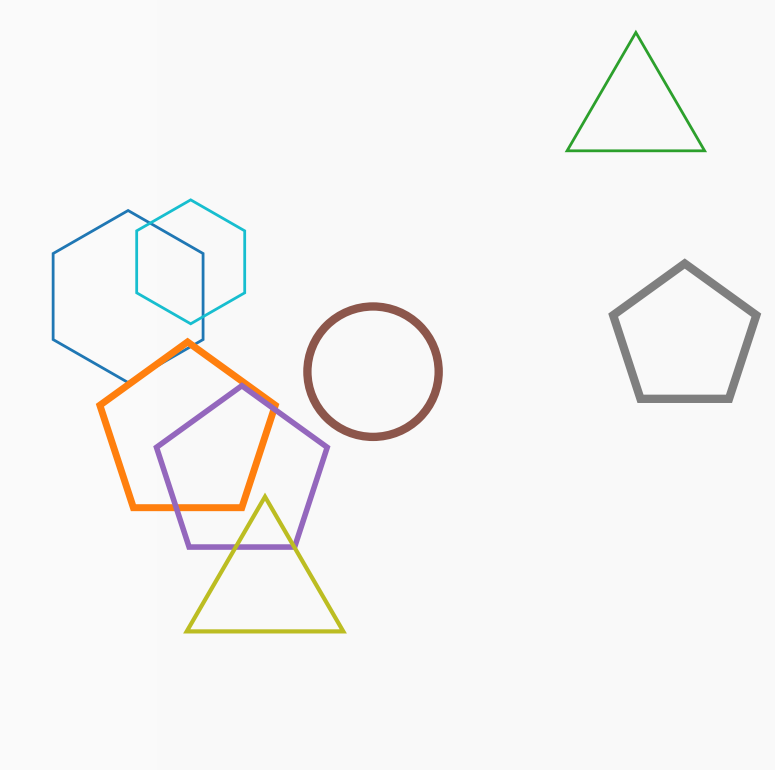[{"shape": "hexagon", "thickness": 1, "radius": 0.56, "center": [0.165, 0.615]}, {"shape": "pentagon", "thickness": 2.5, "radius": 0.59, "center": [0.242, 0.437]}, {"shape": "triangle", "thickness": 1, "radius": 0.51, "center": [0.82, 0.855]}, {"shape": "pentagon", "thickness": 2, "radius": 0.58, "center": [0.312, 0.383]}, {"shape": "circle", "thickness": 3, "radius": 0.42, "center": [0.481, 0.517]}, {"shape": "pentagon", "thickness": 3, "radius": 0.49, "center": [0.884, 0.561]}, {"shape": "triangle", "thickness": 1.5, "radius": 0.58, "center": [0.342, 0.238]}, {"shape": "hexagon", "thickness": 1, "radius": 0.4, "center": [0.246, 0.66]}]